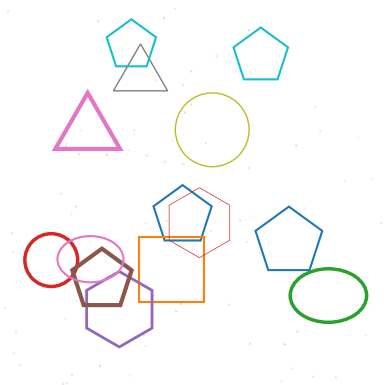[{"shape": "pentagon", "thickness": 1.5, "radius": 0.4, "center": [0.474, 0.44]}, {"shape": "pentagon", "thickness": 1.5, "radius": 0.46, "center": [0.75, 0.372]}, {"shape": "square", "thickness": 1.5, "radius": 0.42, "center": [0.446, 0.301]}, {"shape": "oval", "thickness": 2.5, "radius": 0.5, "center": [0.853, 0.232]}, {"shape": "hexagon", "thickness": 0.5, "radius": 0.45, "center": [0.518, 0.421]}, {"shape": "circle", "thickness": 2.5, "radius": 0.34, "center": [0.133, 0.324]}, {"shape": "hexagon", "thickness": 2, "radius": 0.49, "center": [0.31, 0.197]}, {"shape": "pentagon", "thickness": 3, "radius": 0.41, "center": [0.265, 0.273]}, {"shape": "triangle", "thickness": 3, "radius": 0.49, "center": [0.228, 0.662]}, {"shape": "oval", "thickness": 1.5, "radius": 0.43, "center": [0.235, 0.327]}, {"shape": "triangle", "thickness": 1, "radius": 0.41, "center": [0.365, 0.805]}, {"shape": "circle", "thickness": 1, "radius": 0.48, "center": [0.551, 0.663]}, {"shape": "pentagon", "thickness": 1.5, "radius": 0.37, "center": [0.677, 0.854]}, {"shape": "pentagon", "thickness": 1.5, "radius": 0.34, "center": [0.341, 0.882]}]